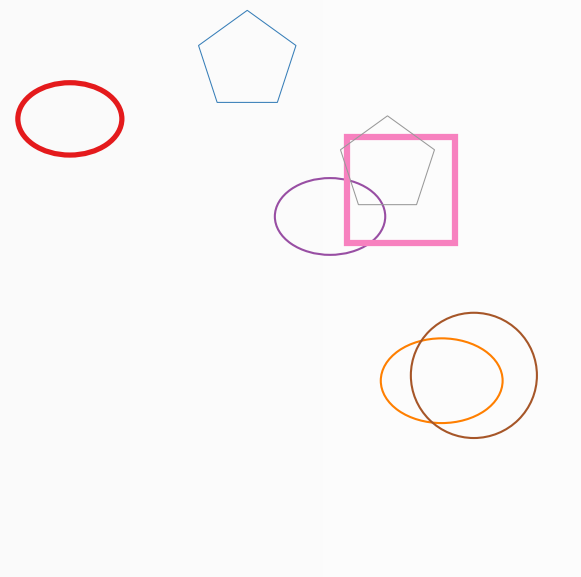[{"shape": "oval", "thickness": 2.5, "radius": 0.45, "center": [0.12, 0.793]}, {"shape": "pentagon", "thickness": 0.5, "radius": 0.44, "center": [0.425, 0.893]}, {"shape": "oval", "thickness": 1, "radius": 0.47, "center": [0.568, 0.624]}, {"shape": "oval", "thickness": 1, "radius": 0.52, "center": [0.76, 0.34]}, {"shape": "circle", "thickness": 1, "radius": 0.54, "center": [0.815, 0.349]}, {"shape": "square", "thickness": 3, "radius": 0.46, "center": [0.69, 0.67]}, {"shape": "pentagon", "thickness": 0.5, "radius": 0.43, "center": [0.667, 0.714]}]